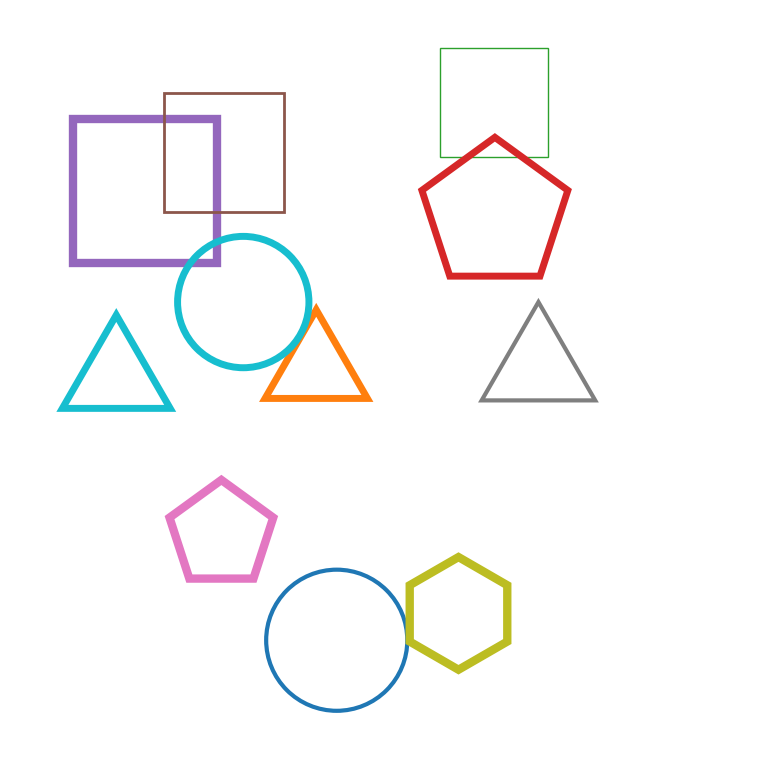[{"shape": "circle", "thickness": 1.5, "radius": 0.46, "center": [0.437, 0.169]}, {"shape": "triangle", "thickness": 2.5, "radius": 0.38, "center": [0.411, 0.521]}, {"shape": "square", "thickness": 0.5, "radius": 0.35, "center": [0.641, 0.867]}, {"shape": "pentagon", "thickness": 2.5, "radius": 0.5, "center": [0.643, 0.722]}, {"shape": "square", "thickness": 3, "radius": 0.47, "center": [0.189, 0.752]}, {"shape": "square", "thickness": 1, "radius": 0.39, "center": [0.291, 0.802]}, {"shape": "pentagon", "thickness": 3, "radius": 0.35, "center": [0.288, 0.306]}, {"shape": "triangle", "thickness": 1.5, "radius": 0.43, "center": [0.699, 0.523]}, {"shape": "hexagon", "thickness": 3, "radius": 0.37, "center": [0.595, 0.203]}, {"shape": "triangle", "thickness": 2.5, "radius": 0.4, "center": [0.151, 0.51]}, {"shape": "circle", "thickness": 2.5, "radius": 0.43, "center": [0.316, 0.608]}]